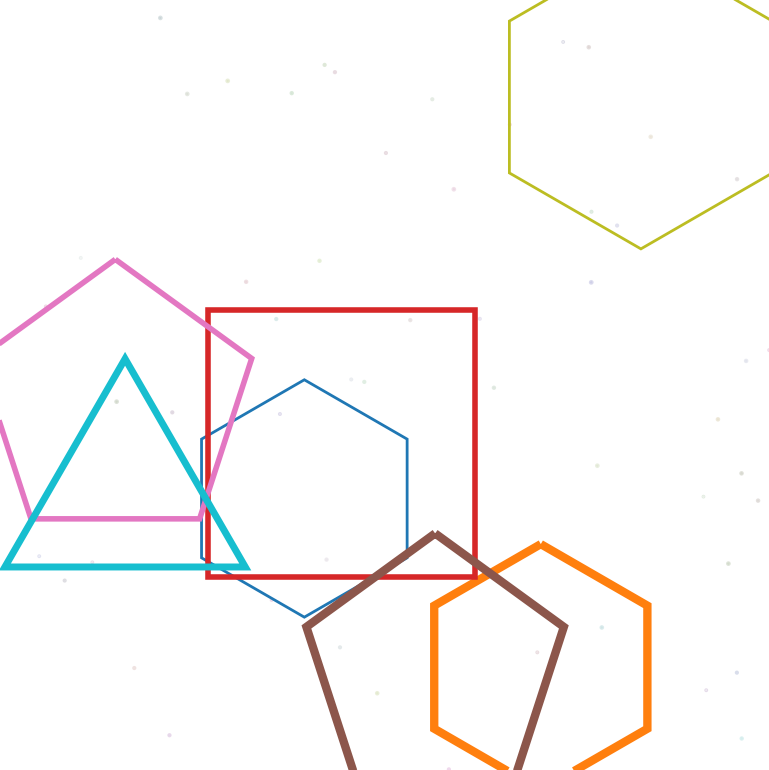[{"shape": "hexagon", "thickness": 1, "radius": 0.77, "center": [0.395, 0.353]}, {"shape": "hexagon", "thickness": 3, "radius": 0.8, "center": [0.702, 0.134]}, {"shape": "square", "thickness": 2, "radius": 0.87, "center": [0.443, 0.424]}, {"shape": "pentagon", "thickness": 3, "radius": 0.88, "center": [0.565, 0.131]}, {"shape": "pentagon", "thickness": 2, "radius": 0.93, "center": [0.15, 0.477]}, {"shape": "hexagon", "thickness": 1, "radius": 0.99, "center": [0.832, 0.874]}, {"shape": "triangle", "thickness": 2.5, "radius": 0.9, "center": [0.162, 0.354]}]